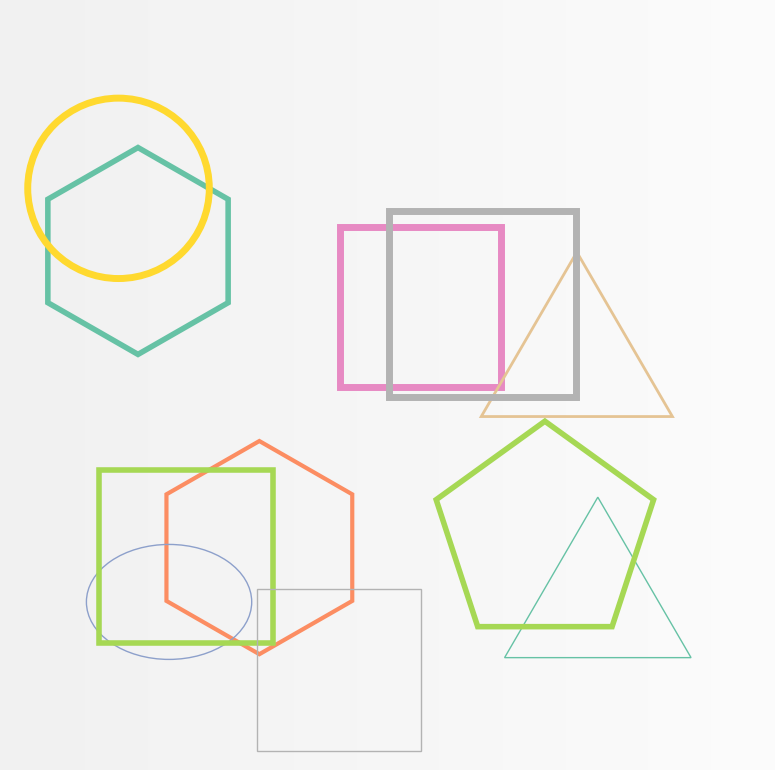[{"shape": "triangle", "thickness": 0.5, "radius": 0.69, "center": [0.771, 0.215]}, {"shape": "hexagon", "thickness": 2, "radius": 0.67, "center": [0.178, 0.674]}, {"shape": "hexagon", "thickness": 1.5, "radius": 0.69, "center": [0.335, 0.289]}, {"shape": "oval", "thickness": 0.5, "radius": 0.53, "center": [0.218, 0.218]}, {"shape": "square", "thickness": 2.5, "radius": 0.52, "center": [0.542, 0.602]}, {"shape": "pentagon", "thickness": 2, "radius": 0.74, "center": [0.703, 0.305]}, {"shape": "square", "thickness": 2, "radius": 0.56, "center": [0.24, 0.277]}, {"shape": "circle", "thickness": 2.5, "radius": 0.59, "center": [0.153, 0.755]}, {"shape": "triangle", "thickness": 1, "radius": 0.71, "center": [0.744, 0.53]}, {"shape": "square", "thickness": 0.5, "radius": 0.53, "center": [0.438, 0.13]}, {"shape": "square", "thickness": 2.5, "radius": 0.6, "center": [0.622, 0.605]}]